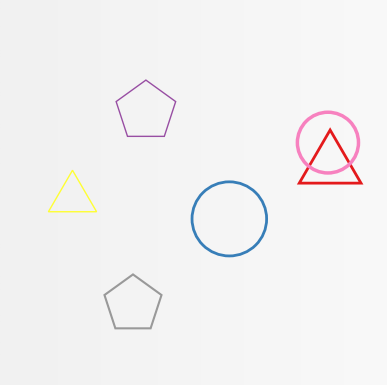[{"shape": "triangle", "thickness": 2, "radius": 0.46, "center": [0.852, 0.57]}, {"shape": "circle", "thickness": 2, "radius": 0.48, "center": [0.592, 0.431]}, {"shape": "pentagon", "thickness": 1, "radius": 0.4, "center": [0.377, 0.711]}, {"shape": "triangle", "thickness": 1, "radius": 0.36, "center": [0.187, 0.486]}, {"shape": "circle", "thickness": 2.5, "radius": 0.39, "center": [0.846, 0.63]}, {"shape": "pentagon", "thickness": 1.5, "radius": 0.39, "center": [0.343, 0.21]}]